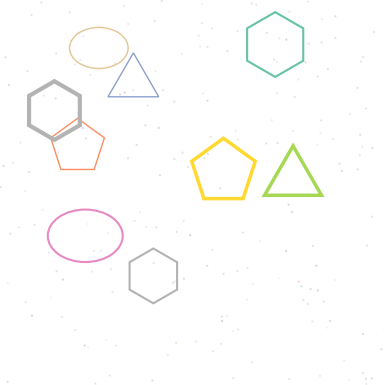[{"shape": "hexagon", "thickness": 1.5, "radius": 0.42, "center": [0.715, 0.884]}, {"shape": "pentagon", "thickness": 1, "radius": 0.37, "center": [0.201, 0.619]}, {"shape": "triangle", "thickness": 1, "radius": 0.38, "center": [0.346, 0.787]}, {"shape": "oval", "thickness": 1.5, "radius": 0.49, "center": [0.221, 0.388]}, {"shape": "triangle", "thickness": 2.5, "radius": 0.43, "center": [0.761, 0.535]}, {"shape": "pentagon", "thickness": 2.5, "radius": 0.43, "center": [0.58, 0.554]}, {"shape": "oval", "thickness": 1, "radius": 0.38, "center": [0.257, 0.875]}, {"shape": "hexagon", "thickness": 1.5, "radius": 0.36, "center": [0.398, 0.283]}, {"shape": "hexagon", "thickness": 3, "radius": 0.38, "center": [0.141, 0.713]}]